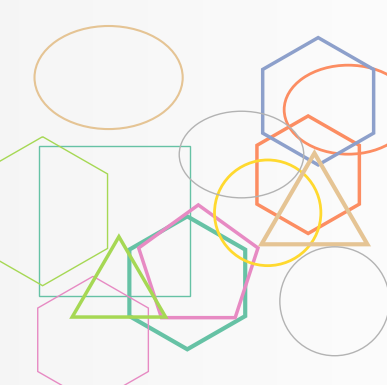[{"shape": "hexagon", "thickness": 3, "radius": 0.86, "center": [0.483, 0.265]}, {"shape": "square", "thickness": 1, "radius": 0.98, "center": [0.295, 0.426]}, {"shape": "oval", "thickness": 2, "radius": 0.83, "center": [0.898, 0.715]}, {"shape": "hexagon", "thickness": 2.5, "radius": 0.76, "center": [0.795, 0.546]}, {"shape": "hexagon", "thickness": 2.5, "radius": 0.83, "center": [0.821, 0.737]}, {"shape": "hexagon", "thickness": 1, "radius": 0.82, "center": [0.24, 0.117]}, {"shape": "pentagon", "thickness": 2.5, "radius": 0.81, "center": [0.512, 0.306]}, {"shape": "triangle", "thickness": 2.5, "radius": 0.7, "center": [0.307, 0.246]}, {"shape": "hexagon", "thickness": 1, "radius": 0.97, "center": [0.11, 0.451]}, {"shape": "circle", "thickness": 2, "radius": 0.69, "center": [0.691, 0.447]}, {"shape": "oval", "thickness": 1.5, "radius": 0.96, "center": [0.28, 0.799]}, {"shape": "triangle", "thickness": 3, "radius": 0.79, "center": [0.811, 0.444]}, {"shape": "circle", "thickness": 1, "radius": 0.71, "center": [0.864, 0.217]}, {"shape": "oval", "thickness": 1, "radius": 0.8, "center": [0.623, 0.599]}]